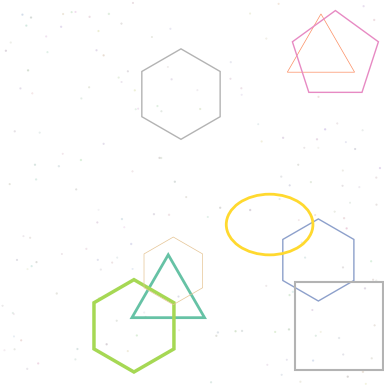[{"shape": "triangle", "thickness": 2, "radius": 0.54, "center": [0.437, 0.229]}, {"shape": "triangle", "thickness": 0.5, "radius": 0.5, "center": [0.834, 0.863]}, {"shape": "hexagon", "thickness": 1, "radius": 0.53, "center": [0.827, 0.325]}, {"shape": "pentagon", "thickness": 1, "radius": 0.59, "center": [0.871, 0.855]}, {"shape": "hexagon", "thickness": 2.5, "radius": 0.6, "center": [0.348, 0.154]}, {"shape": "oval", "thickness": 2, "radius": 0.56, "center": [0.7, 0.417]}, {"shape": "hexagon", "thickness": 0.5, "radius": 0.44, "center": [0.45, 0.296]}, {"shape": "hexagon", "thickness": 1, "radius": 0.59, "center": [0.47, 0.756]}, {"shape": "square", "thickness": 1.5, "radius": 0.57, "center": [0.882, 0.154]}]